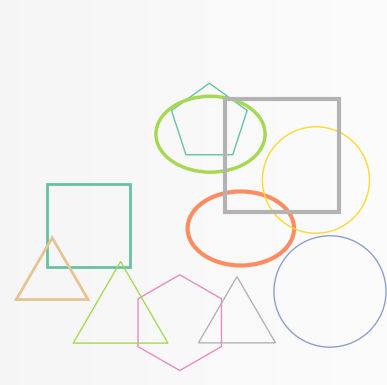[{"shape": "pentagon", "thickness": 1, "radius": 0.51, "center": [0.54, 0.681]}, {"shape": "square", "thickness": 2, "radius": 0.54, "center": [0.228, 0.415]}, {"shape": "oval", "thickness": 3, "radius": 0.69, "center": [0.622, 0.407]}, {"shape": "circle", "thickness": 1, "radius": 0.72, "center": [0.852, 0.243]}, {"shape": "hexagon", "thickness": 1, "radius": 0.62, "center": [0.464, 0.162]}, {"shape": "oval", "thickness": 2.5, "radius": 0.7, "center": [0.543, 0.651]}, {"shape": "triangle", "thickness": 1, "radius": 0.71, "center": [0.311, 0.179]}, {"shape": "circle", "thickness": 1, "radius": 0.69, "center": [0.815, 0.532]}, {"shape": "triangle", "thickness": 2, "radius": 0.54, "center": [0.135, 0.275]}, {"shape": "triangle", "thickness": 1, "radius": 0.57, "center": [0.612, 0.167]}, {"shape": "square", "thickness": 3, "radius": 0.73, "center": [0.728, 0.596]}]